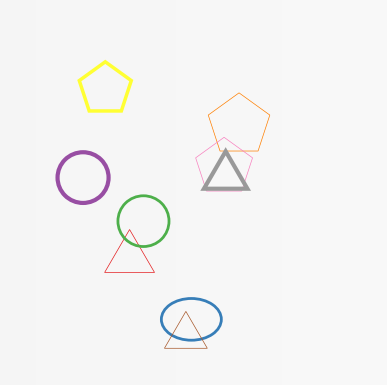[{"shape": "triangle", "thickness": 0.5, "radius": 0.37, "center": [0.334, 0.329]}, {"shape": "oval", "thickness": 2, "radius": 0.39, "center": [0.494, 0.171]}, {"shape": "circle", "thickness": 2, "radius": 0.33, "center": [0.37, 0.426]}, {"shape": "circle", "thickness": 3, "radius": 0.33, "center": [0.214, 0.539]}, {"shape": "pentagon", "thickness": 0.5, "radius": 0.42, "center": [0.617, 0.675]}, {"shape": "pentagon", "thickness": 2.5, "radius": 0.35, "center": [0.272, 0.769]}, {"shape": "triangle", "thickness": 0.5, "radius": 0.32, "center": [0.48, 0.127]}, {"shape": "pentagon", "thickness": 0.5, "radius": 0.39, "center": [0.578, 0.566]}, {"shape": "triangle", "thickness": 3, "radius": 0.32, "center": [0.582, 0.542]}]